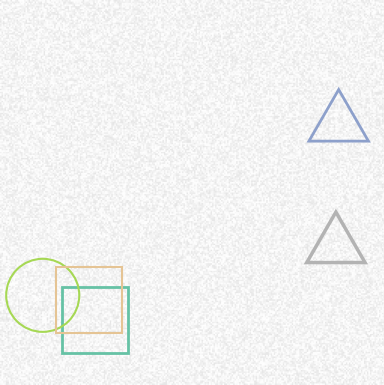[{"shape": "square", "thickness": 2, "radius": 0.42, "center": [0.247, 0.169]}, {"shape": "triangle", "thickness": 2, "radius": 0.45, "center": [0.88, 0.678]}, {"shape": "circle", "thickness": 1.5, "radius": 0.47, "center": [0.111, 0.233]}, {"shape": "square", "thickness": 1.5, "radius": 0.43, "center": [0.232, 0.221]}, {"shape": "triangle", "thickness": 2.5, "radius": 0.44, "center": [0.872, 0.362]}]